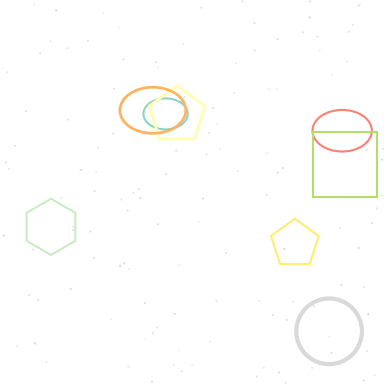[{"shape": "oval", "thickness": 1.5, "radius": 0.29, "center": [0.43, 0.704]}, {"shape": "pentagon", "thickness": 2, "radius": 0.38, "center": [0.46, 0.701]}, {"shape": "oval", "thickness": 1.5, "radius": 0.39, "center": [0.889, 0.66]}, {"shape": "oval", "thickness": 2, "radius": 0.43, "center": [0.397, 0.714]}, {"shape": "square", "thickness": 1.5, "radius": 0.42, "center": [0.896, 0.573]}, {"shape": "circle", "thickness": 3, "radius": 0.43, "center": [0.855, 0.139]}, {"shape": "hexagon", "thickness": 1.5, "radius": 0.37, "center": [0.133, 0.411]}, {"shape": "pentagon", "thickness": 1.5, "radius": 0.33, "center": [0.766, 0.367]}]